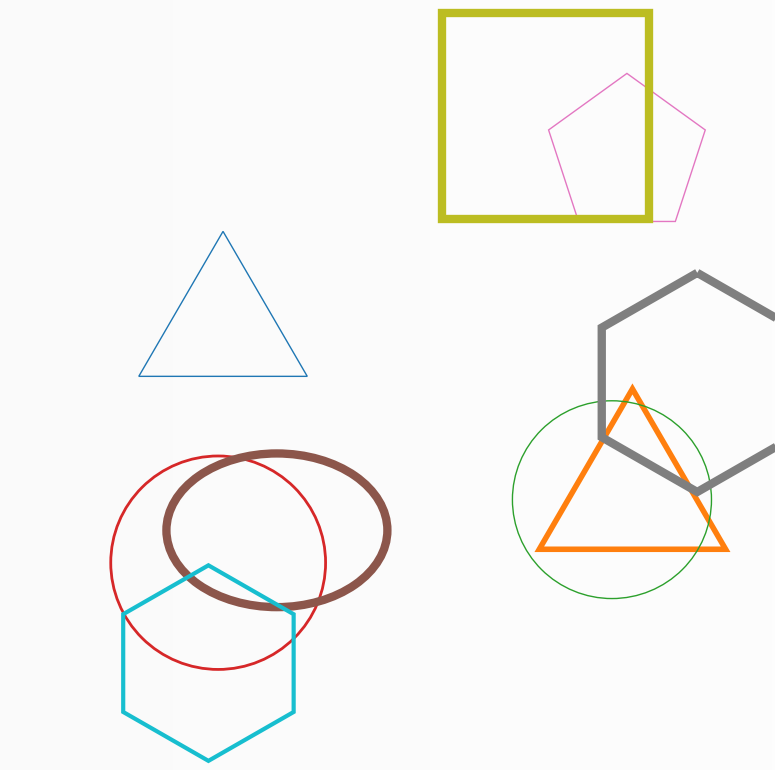[{"shape": "triangle", "thickness": 0.5, "radius": 0.63, "center": [0.288, 0.574]}, {"shape": "triangle", "thickness": 2, "radius": 0.69, "center": [0.816, 0.356]}, {"shape": "circle", "thickness": 0.5, "radius": 0.64, "center": [0.79, 0.351]}, {"shape": "circle", "thickness": 1, "radius": 0.69, "center": [0.282, 0.269]}, {"shape": "oval", "thickness": 3, "radius": 0.71, "center": [0.357, 0.311]}, {"shape": "pentagon", "thickness": 0.5, "radius": 0.53, "center": [0.809, 0.798]}, {"shape": "hexagon", "thickness": 3, "radius": 0.71, "center": [0.9, 0.503]}, {"shape": "square", "thickness": 3, "radius": 0.67, "center": [0.704, 0.849]}, {"shape": "hexagon", "thickness": 1.5, "radius": 0.63, "center": [0.269, 0.139]}]